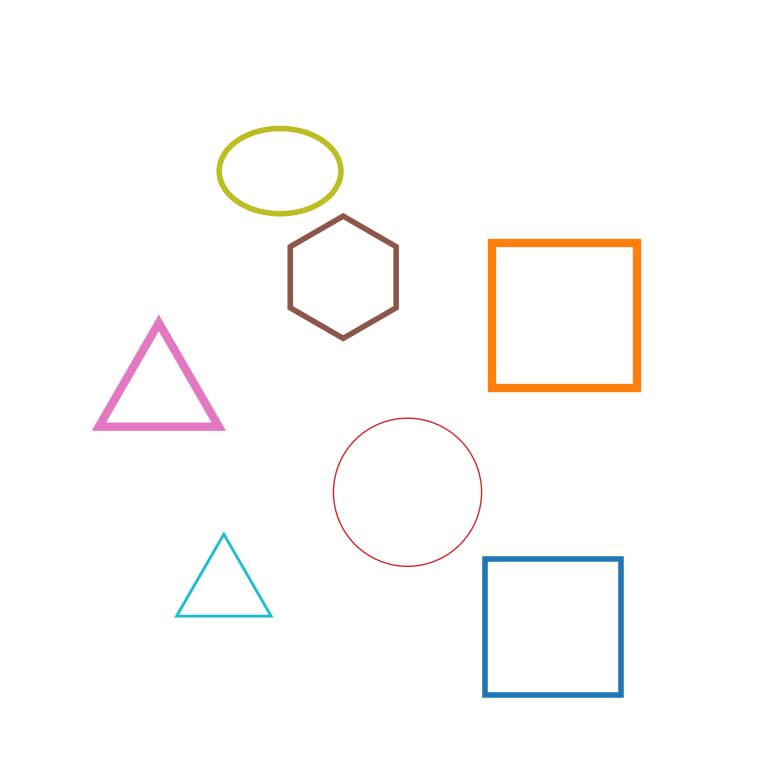[{"shape": "square", "thickness": 2, "radius": 0.44, "center": [0.718, 0.186]}, {"shape": "square", "thickness": 3, "radius": 0.47, "center": [0.734, 0.59]}, {"shape": "circle", "thickness": 0.5, "radius": 0.48, "center": [0.529, 0.361]}, {"shape": "hexagon", "thickness": 2, "radius": 0.4, "center": [0.446, 0.64]}, {"shape": "triangle", "thickness": 3, "radius": 0.45, "center": [0.206, 0.491]}, {"shape": "oval", "thickness": 2, "radius": 0.4, "center": [0.364, 0.778]}, {"shape": "triangle", "thickness": 1, "radius": 0.35, "center": [0.291, 0.235]}]